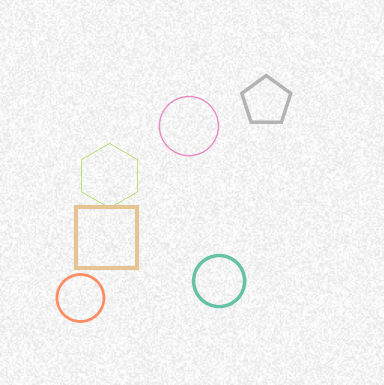[{"shape": "circle", "thickness": 2.5, "radius": 0.33, "center": [0.569, 0.27]}, {"shape": "circle", "thickness": 2, "radius": 0.31, "center": [0.209, 0.226]}, {"shape": "circle", "thickness": 1, "radius": 0.38, "center": [0.491, 0.672]}, {"shape": "hexagon", "thickness": 0.5, "radius": 0.42, "center": [0.285, 0.544]}, {"shape": "square", "thickness": 3, "radius": 0.4, "center": [0.277, 0.383]}, {"shape": "pentagon", "thickness": 2.5, "radius": 0.34, "center": [0.692, 0.737]}]